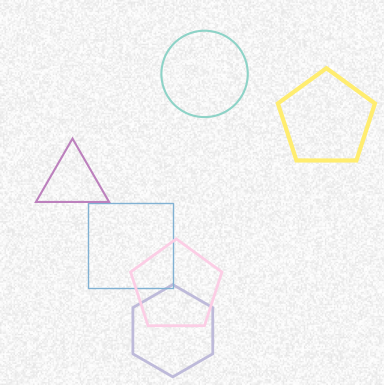[{"shape": "circle", "thickness": 1.5, "radius": 0.56, "center": [0.531, 0.808]}, {"shape": "hexagon", "thickness": 2, "radius": 0.6, "center": [0.449, 0.141]}, {"shape": "square", "thickness": 1, "radius": 0.56, "center": [0.338, 0.362]}, {"shape": "pentagon", "thickness": 2, "radius": 0.62, "center": [0.458, 0.255]}, {"shape": "triangle", "thickness": 1.5, "radius": 0.55, "center": [0.188, 0.53]}, {"shape": "pentagon", "thickness": 3, "radius": 0.66, "center": [0.848, 0.69]}]